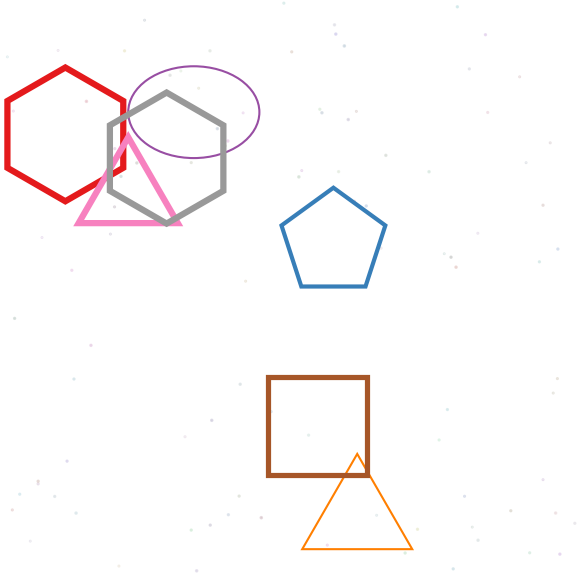[{"shape": "hexagon", "thickness": 3, "radius": 0.58, "center": [0.113, 0.766]}, {"shape": "pentagon", "thickness": 2, "radius": 0.47, "center": [0.577, 0.58]}, {"shape": "oval", "thickness": 1, "radius": 0.57, "center": [0.336, 0.805]}, {"shape": "triangle", "thickness": 1, "radius": 0.55, "center": [0.619, 0.103]}, {"shape": "square", "thickness": 2.5, "radius": 0.42, "center": [0.55, 0.261]}, {"shape": "triangle", "thickness": 3, "radius": 0.5, "center": [0.222, 0.662]}, {"shape": "hexagon", "thickness": 3, "radius": 0.57, "center": [0.289, 0.725]}]